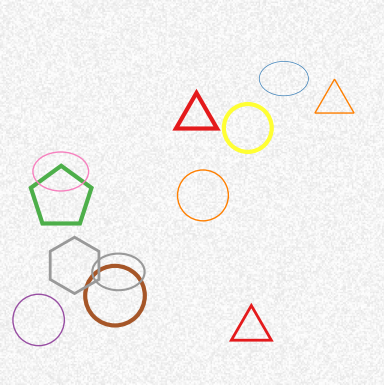[{"shape": "triangle", "thickness": 2, "radius": 0.3, "center": [0.653, 0.146]}, {"shape": "triangle", "thickness": 3, "radius": 0.31, "center": [0.51, 0.697]}, {"shape": "oval", "thickness": 0.5, "radius": 0.32, "center": [0.737, 0.796]}, {"shape": "pentagon", "thickness": 3, "radius": 0.41, "center": [0.159, 0.487]}, {"shape": "circle", "thickness": 1, "radius": 0.33, "center": [0.1, 0.169]}, {"shape": "triangle", "thickness": 1, "radius": 0.29, "center": [0.869, 0.736]}, {"shape": "circle", "thickness": 1, "radius": 0.33, "center": [0.527, 0.492]}, {"shape": "circle", "thickness": 3, "radius": 0.31, "center": [0.644, 0.668]}, {"shape": "circle", "thickness": 3, "radius": 0.39, "center": [0.299, 0.232]}, {"shape": "oval", "thickness": 1, "radius": 0.36, "center": [0.158, 0.555]}, {"shape": "oval", "thickness": 1.5, "radius": 0.34, "center": [0.308, 0.294]}, {"shape": "hexagon", "thickness": 2, "radius": 0.37, "center": [0.194, 0.311]}]